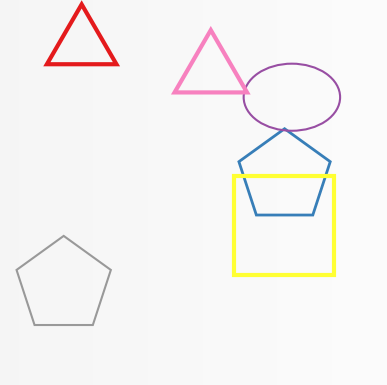[{"shape": "triangle", "thickness": 3, "radius": 0.52, "center": [0.211, 0.885]}, {"shape": "pentagon", "thickness": 2, "radius": 0.62, "center": [0.734, 0.542]}, {"shape": "oval", "thickness": 1.5, "radius": 0.62, "center": [0.753, 0.747]}, {"shape": "square", "thickness": 3, "radius": 0.65, "center": [0.733, 0.414]}, {"shape": "triangle", "thickness": 3, "radius": 0.54, "center": [0.544, 0.814]}, {"shape": "pentagon", "thickness": 1.5, "radius": 0.64, "center": [0.164, 0.259]}]